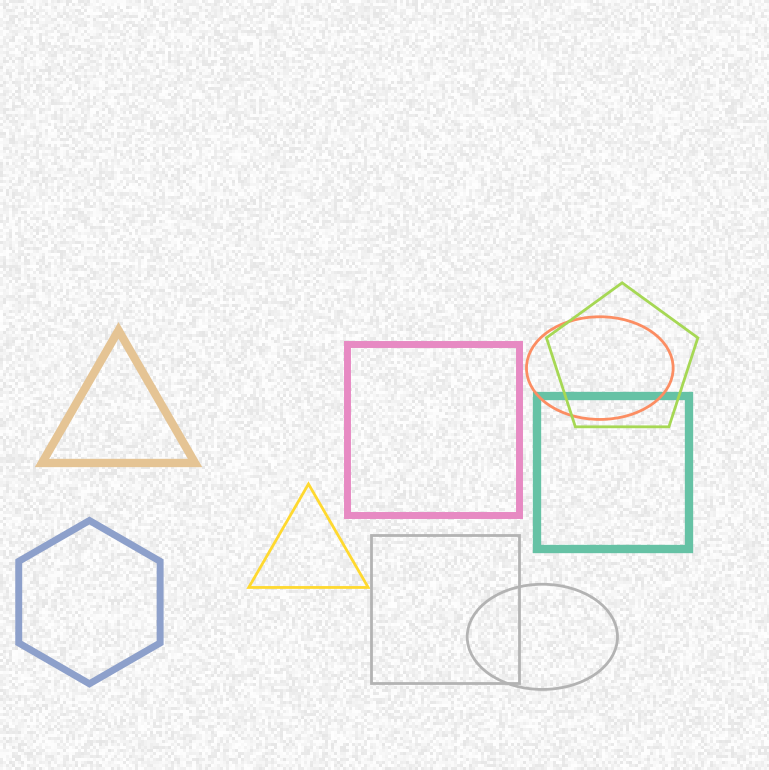[{"shape": "square", "thickness": 3, "radius": 0.49, "center": [0.796, 0.386]}, {"shape": "oval", "thickness": 1, "radius": 0.48, "center": [0.779, 0.522]}, {"shape": "hexagon", "thickness": 2.5, "radius": 0.53, "center": [0.116, 0.218]}, {"shape": "square", "thickness": 2.5, "radius": 0.56, "center": [0.563, 0.442]}, {"shape": "pentagon", "thickness": 1, "radius": 0.52, "center": [0.808, 0.529]}, {"shape": "triangle", "thickness": 1, "radius": 0.45, "center": [0.401, 0.282]}, {"shape": "triangle", "thickness": 3, "radius": 0.57, "center": [0.154, 0.456]}, {"shape": "square", "thickness": 1, "radius": 0.48, "center": [0.578, 0.21]}, {"shape": "oval", "thickness": 1, "radius": 0.49, "center": [0.704, 0.173]}]